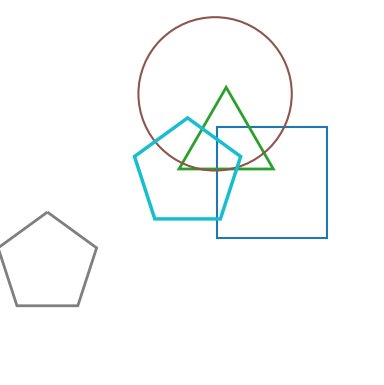[{"shape": "square", "thickness": 1.5, "radius": 0.72, "center": [0.706, 0.526]}, {"shape": "triangle", "thickness": 2, "radius": 0.71, "center": [0.587, 0.632]}, {"shape": "circle", "thickness": 1.5, "radius": 1.0, "center": [0.559, 0.756]}, {"shape": "pentagon", "thickness": 2, "radius": 0.67, "center": [0.123, 0.315]}, {"shape": "pentagon", "thickness": 2.5, "radius": 0.72, "center": [0.487, 0.549]}]